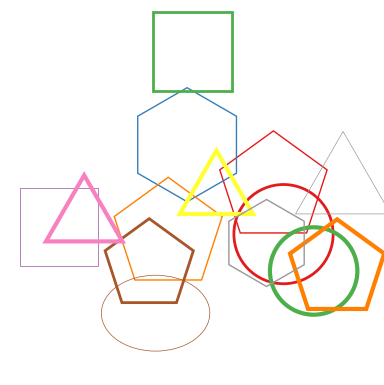[{"shape": "circle", "thickness": 2, "radius": 0.64, "center": [0.736, 0.392]}, {"shape": "pentagon", "thickness": 1, "radius": 0.73, "center": [0.71, 0.513]}, {"shape": "hexagon", "thickness": 1, "radius": 0.74, "center": [0.486, 0.624]}, {"shape": "square", "thickness": 2, "radius": 0.51, "center": [0.5, 0.866]}, {"shape": "circle", "thickness": 3, "radius": 0.57, "center": [0.815, 0.296]}, {"shape": "square", "thickness": 0.5, "radius": 0.5, "center": [0.153, 0.41]}, {"shape": "pentagon", "thickness": 1, "radius": 0.74, "center": [0.437, 0.392]}, {"shape": "pentagon", "thickness": 3, "radius": 0.64, "center": [0.876, 0.302]}, {"shape": "triangle", "thickness": 3, "radius": 0.55, "center": [0.562, 0.499]}, {"shape": "pentagon", "thickness": 2, "radius": 0.6, "center": [0.388, 0.311]}, {"shape": "oval", "thickness": 0.5, "radius": 0.7, "center": [0.404, 0.187]}, {"shape": "triangle", "thickness": 3, "radius": 0.57, "center": [0.219, 0.43]}, {"shape": "hexagon", "thickness": 1, "radius": 0.56, "center": [0.692, 0.369]}, {"shape": "triangle", "thickness": 0.5, "radius": 0.71, "center": [0.891, 0.516]}]